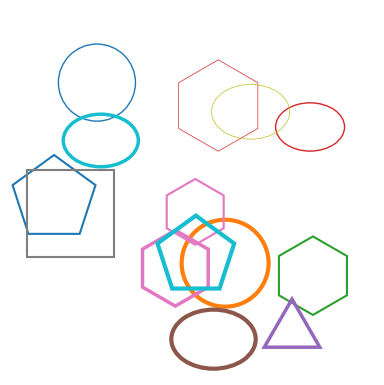[{"shape": "circle", "thickness": 1, "radius": 0.5, "center": [0.252, 0.785]}, {"shape": "pentagon", "thickness": 1.5, "radius": 0.57, "center": [0.14, 0.484]}, {"shape": "circle", "thickness": 3, "radius": 0.56, "center": [0.585, 0.316]}, {"shape": "hexagon", "thickness": 1.5, "radius": 0.51, "center": [0.813, 0.284]}, {"shape": "hexagon", "thickness": 0.5, "radius": 0.59, "center": [0.567, 0.726]}, {"shape": "oval", "thickness": 1, "radius": 0.45, "center": [0.805, 0.67]}, {"shape": "triangle", "thickness": 2.5, "radius": 0.42, "center": [0.759, 0.14]}, {"shape": "oval", "thickness": 3, "radius": 0.55, "center": [0.555, 0.119]}, {"shape": "hexagon", "thickness": 1.5, "radius": 0.43, "center": [0.507, 0.45]}, {"shape": "hexagon", "thickness": 2.5, "radius": 0.49, "center": [0.455, 0.303]}, {"shape": "square", "thickness": 1.5, "radius": 0.56, "center": [0.184, 0.446]}, {"shape": "oval", "thickness": 0.5, "radius": 0.51, "center": [0.651, 0.71]}, {"shape": "pentagon", "thickness": 3, "radius": 0.52, "center": [0.509, 0.335]}, {"shape": "oval", "thickness": 2.5, "radius": 0.49, "center": [0.262, 0.635]}]